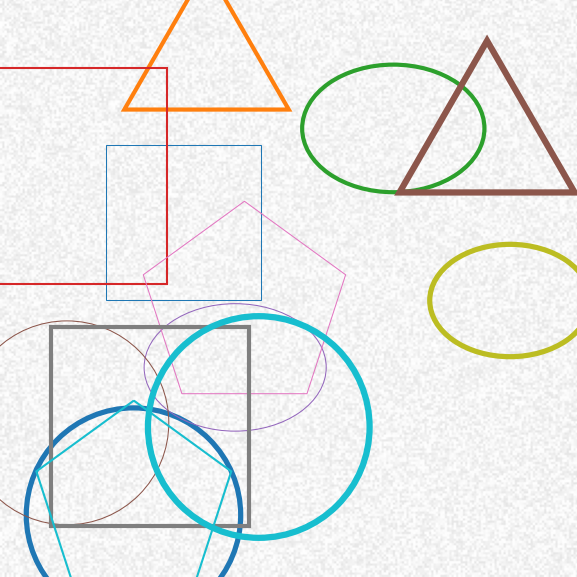[{"shape": "circle", "thickness": 2.5, "radius": 0.93, "center": [0.231, 0.107]}, {"shape": "square", "thickness": 0.5, "radius": 0.67, "center": [0.317, 0.613]}, {"shape": "triangle", "thickness": 2, "radius": 0.82, "center": [0.358, 0.892]}, {"shape": "oval", "thickness": 2, "radius": 0.79, "center": [0.681, 0.777]}, {"shape": "square", "thickness": 1, "radius": 0.93, "center": [0.103, 0.695]}, {"shape": "oval", "thickness": 0.5, "radius": 0.79, "center": [0.407, 0.363]}, {"shape": "circle", "thickness": 0.5, "radius": 0.88, "center": [0.116, 0.267]}, {"shape": "triangle", "thickness": 3, "radius": 0.88, "center": [0.843, 0.753]}, {"shape": "pentagon", "thickness": 0.5, "radius": 0.92, "center": [0.423, 0.466]}, {"shape": "square", "thickness": 2, "radius": 0.86, "center": [0.26, 0.261]}, {"shape": "oval", "thickness": 2.5, "radius": 0.69, "center": [0.883, 0.479]}, {"shape": "pentagon", "thickness": 1, "radius": 0.89, "center": [0.232, 0.128]}, {"shape": "circle", "thickness": 3, "radius": 0.96, "center": [0.448, 0.26]}]